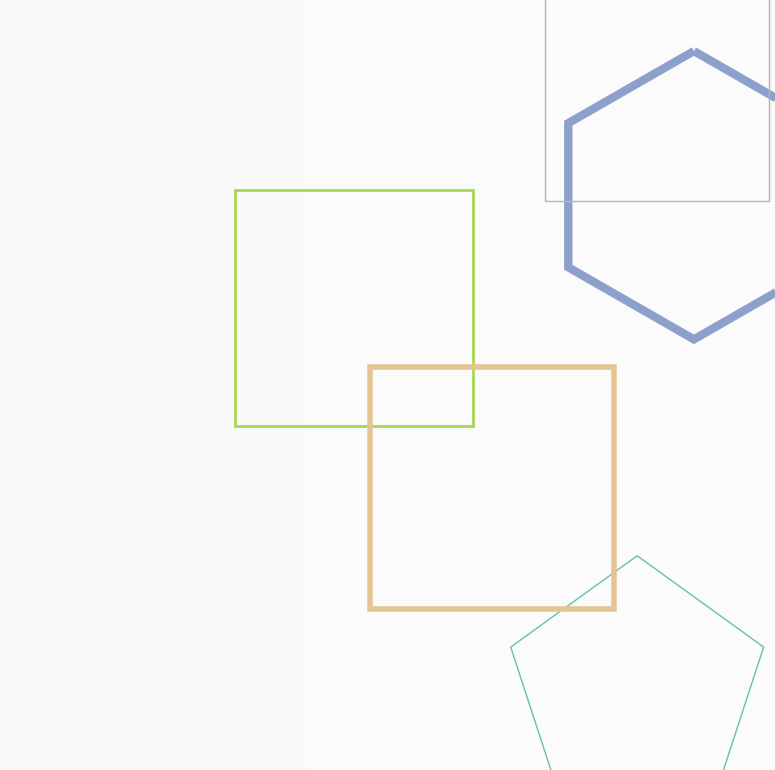[{"shape": "pentagon", "thickness": 0.5, "radius": 0.86, "center": [0.822, 0.107]}, {"shape": "hexagon", "thickness": 3, "radius": 0.94, "center": [0.895, 0.746]}, {"shape": "square", "thickness": 1, "radius": 0.77, "center": [0.457, 0.6]}, {"shape": "square", "thickness": 2, "radius": 0.78, "center": [0.635, 0.367]}, {"shape": "square", "thickness": 0.5, "radius": 0.72, "center": [0.848, 0.884]}]